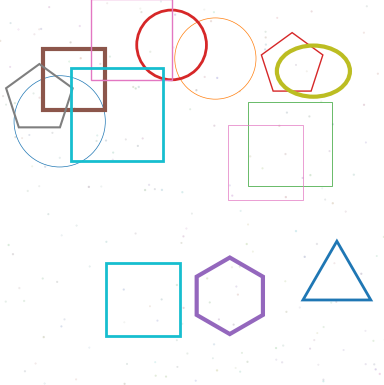[{"shape": "circle", "thickness": 0.5, "radius": 0.59, "center": [0.155, 0.685]}, {"shape": "triangle", "thickness": 2, "radius": 0.51, "center": [0.875, 0.272]}, {"shape": "circle", "thickness": 0.5, "radius": 0.53, "center": [0.559, 0.848]}, {"shape": "square", "thickness": 0.5, "radius": 0.54, "center": [0.753, 0.626]}, {"shape": "circle", "thickness": 2, "radius": 0.45, "center": [0.446, 0.883]}, {"shape": "pentagon", "thickness": 1, "radius": 0.42, "center": [0.759, 0.831]}, {"shape": "hexagon", "thickness": 3, "radius": 0.5, "center": [0.597, 0.232]}, {"shape": "square", "thickness": 3, "radius": 0.4, "center": [0.193, 0.793]}, {"shape": "square", "thickness": 1, "radius": 0.52, "center": [0.342, 0.897]}, {"shape": "square", "thickness": 0.5, "radius": 0.48, "center": [0.69, 0.577]}, {"shape": "pentagon", "thickness": 1.5, "radius": 0.45, "center": [0.102, 0.743]}, {"shape": "oval", "thickness": 3, "radius": 0.47, "center": [0.814, 0.815]}, {"shape": "square", "thickness": 2, "radius": 0.48, "center": [0.372, 0.222]}, {"shape": "square", "thickness": 2, "radius": 0.6, "center": [0.305, 0.703]}]